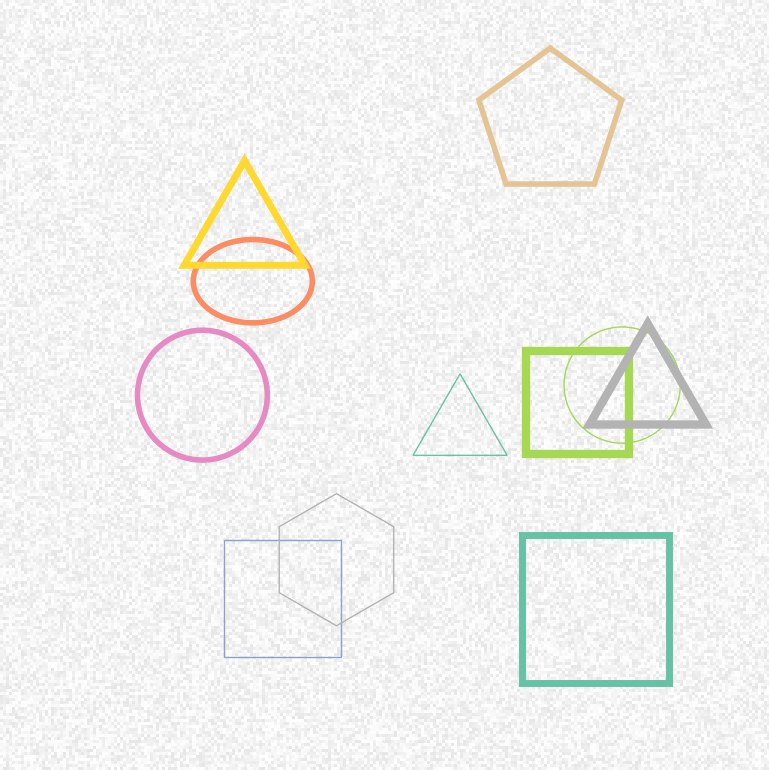[{"shape": "triangle", "thickness": 0.5, "radius": 0.35, "center": [0.597, 0.444]}, {"shape": "square", "thickness": 2.5, "radius": 0.48, "center": [0.773, 0.209]}, {"shape": "oval", "thickness": 2, "radius": 0.39, "center": [0.328, 0.635]}, {"shape": "square", "thickness": 0.5, "radius": 0.38, "center": [0.367, 0.223]}, {"shape": "circle", "thickness": 2, "radius": 0.42, "center": [0.263, 0.487]}, {"shape": "circle", "thickness": 0.5, "radius": 0.38, "center": [0.808, 0.5]}, {"shape": "square", "thickness": 3, "radius": 0.33, "center": [0.75, 0.477]}, {"shape": "triangle", "thickness": 2.5, "radius": 0.45, "center": [0.318, 0.701]}, {"shape": "pentagon", "thickness": 2, "radius": 0.49, "center": [0.715, 0.84]}, {"shape": "triangle", "thickness": 3, "radius": 0.44, "center": [0.841, 0.492]}, {"shape": "hexagon", "thickness": 0.5, "radius": 0.43, "center": [0.437, 0.273]}]